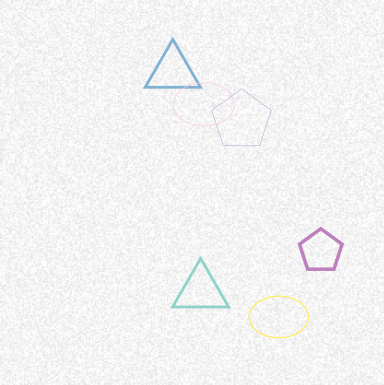[{"shape": "triangle", "thickness": 2, "radius": 0.42, "center": [0.521, 0.245]}, {"shape": "pentagon", "thickness": 0.5, "radius": 0.41, "center": [0.627, 0.688]}, {"shape": "triangle", "thickness": 2, "radius": 0.41, "center": [0.449, 0.815]}, {"shape": "oval", "thickness": 0.5, "radius": 0.4, "center": [0.53, 0.729]}, {"shape": "pentagon", "thickness": 2.5, "radius": 0.29, "center": [0.833, 0.348]}, {"shape": "oval", "thickness": 1, "radius": 0.39, "center": [0.724, 0.177]}]